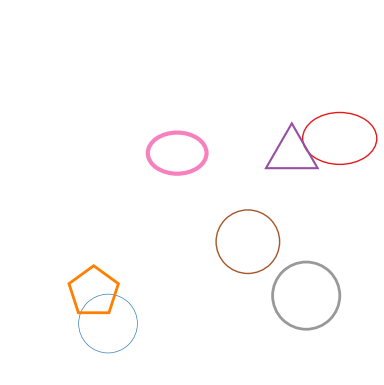[{"shape": "oval", "thickness": 1, "radius": 0.48, "center": [0.882, 0.64]}, {"shape": "circle", "thickness": 0.5, "radius": 0.38, "center": [0.281, 0.16]}, {"shape": "triangle", "thickness": 1.5, "radius": 0.39, "center": [0.758, 0.602]}, {"shape": "pentagon", "thickness": 2, "radius": 0.34, "center": [0.243, 0.242]}, {"shape": "circle", "thickness": 1, "radius": 0.41, "center": [0.644, 0.372]}, {"shape": "oval", "thickness": 3, "radius": 0.38, "center": [0.46, 0.602]}, {"shape": "circle", "thickness": 2, "radius": 0.44, "center": [0.795, 0.232]}]